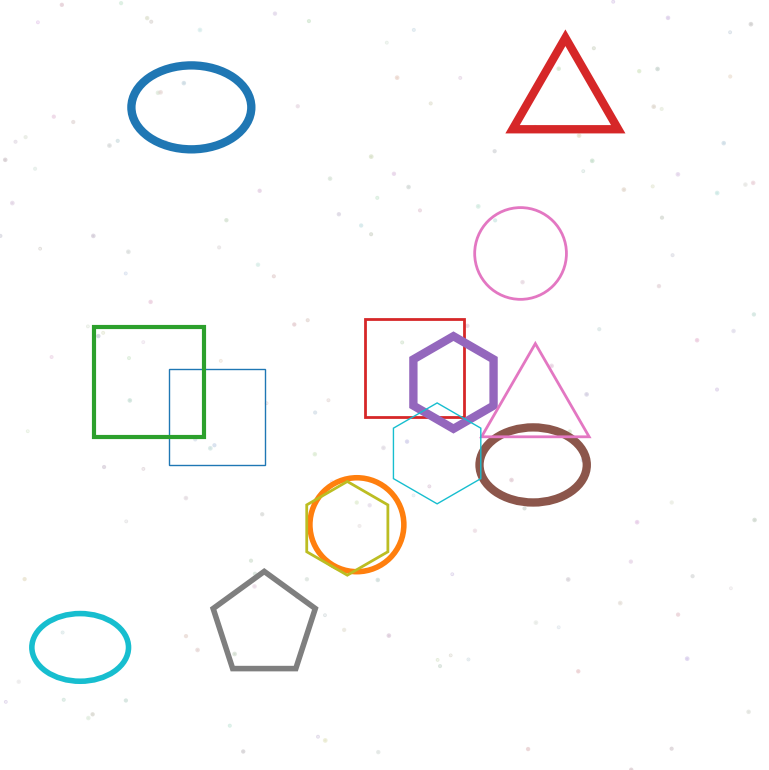[{"shape": "oval", "thickness": 3, "radius": 0.39, "center": [0.249, 0.861]}, {"shape": "square", "thickness": 0.5, "radius": 0.31, "center": [0.282, 0.458]}, {"shape": "circle", "thickness": 2, "radius": 0.3, "center": [0.463, 0.319]}, {"shape": "square", "thickness": 1.5, "radius": 0.36, "center": [0.193, 0.504]}, {"shape": "square", "thickness": 1, "radius": 0.32, "center": [0.539, 0.522]}, {"shape": "triangle", "thickness": 3, "radius": 0.4, "center": [0.734, 0.872]}, {"shape": "hexagon", "thickness": 3, "radius": 0.3, "center": [0.589, 0.503]}, {"shape": "oval", "thickness": 3, "radius": 0.35, "center": [0.692, 0.396]}, {"shape": "circle", "thickness": 1, "radius": 0.3, "center": [0.676, 0.671]}, {"shape": "triangle", "thickness": 1, "radius": 0.4, "center": [0.695, 0.473]}, {"shape": "pentagon", "thickness": 2, "radius": 0.35, "center": [0.343, 0.188]}, {"shape": "hexagon", "thickness": 1, "radius": 0.3, "center": [0.451, 0.314]}, {"shape": "oval", "thickness": 2, "radius": 0.31, "center": [0.104, 0.159]}, {"shape": "hexagon", "thickness": 0.5, "radius": 0.33, "center": [0.568, 0.411]}]